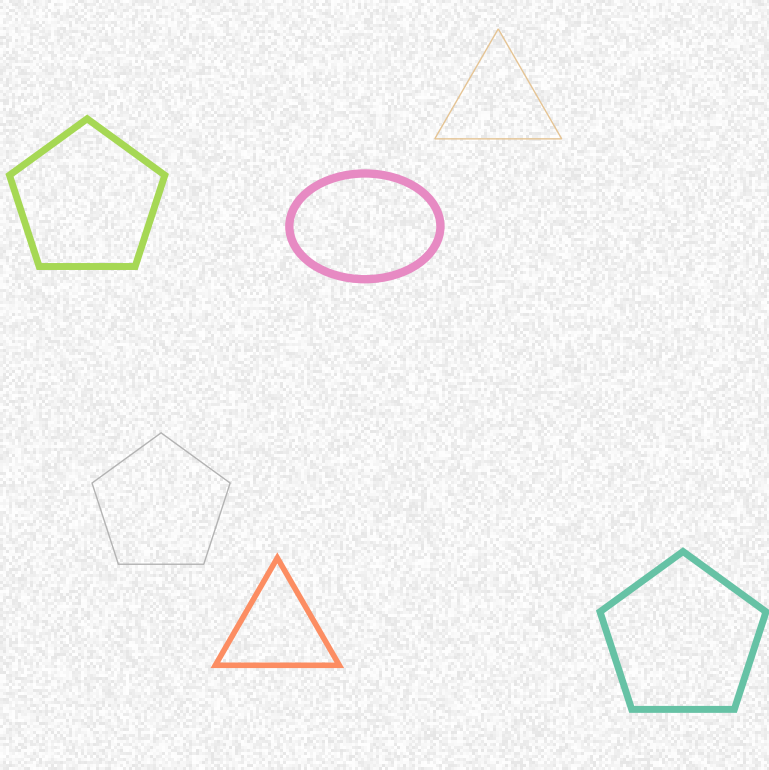[{"shape": "pentagon", "thickness": 2.5, "radius": 0.57, "center": [0.887, 0.17]}, {"shape": "triangle", "thickness": 2, "radius": 0.46, "center": [0.36, 0.182]}, {"shape": "oval", "thickness": 3, "radius": 0.49, "center": [0.474, 0.706]}, {"shape": "pentagon", "thickness": 2.5, "radius": 0.53, "center": [0.113, 0.74]}, {"shape": "triangle", "thickness": 0.5, "radius": 0.48, "center": [0.647, 0.867]}, {"shape": "pentagon", "thickness": 0.5, "radius": 0.47, "center": [0.209, 0.344]}]